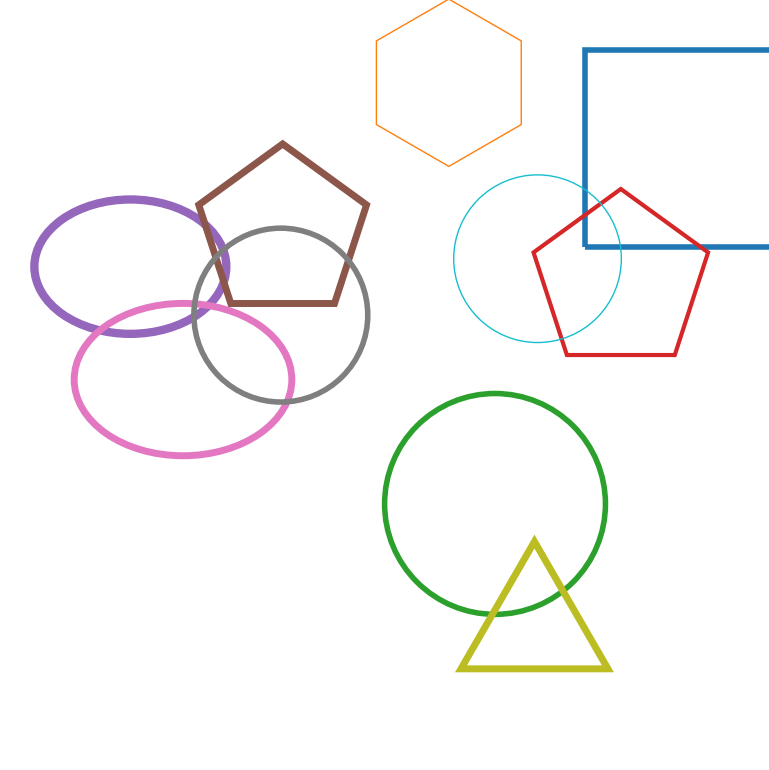[{"shape": "square", "thickness": 2, "radius": 0.64, "center": [0.887, 0.807]}, {"shape": "hexagon", "thickness": 0.5, "radius": 0.54, "center": [0.583, 0.893]}, {"shape": "circle", "thickness": 2, "radius": 0.72, "center": [0.643, 0.346]}, {"shape": "pentagon", "thickness": 1.5, "radius": 0.6, "center": [0.806, 0.635]}, {"shape": "oval", "thickness": 3, "radius": 0.62, "center": [0.169, 0.654]}, {"shape": "pentagon", "thickness": 2.5, "radius": 0.57, "center": [0.367, 0.699]}, {"shape": "oval", "thickness": 2.5, "radius": 0.71, "center": [0.238, 0.507]}, {"shape": "circle", "thickness": 2, "radius": 0.56, "center": [0.365, 0.591]}, {"shape": "triangle", "thickness": 2.5, "radius": 0.55, "center": [0.694, 0.186]}, {"shape": "circle", "thickness": 0.5, "radius": 0.54, "center": [0.698, 0.664]}]